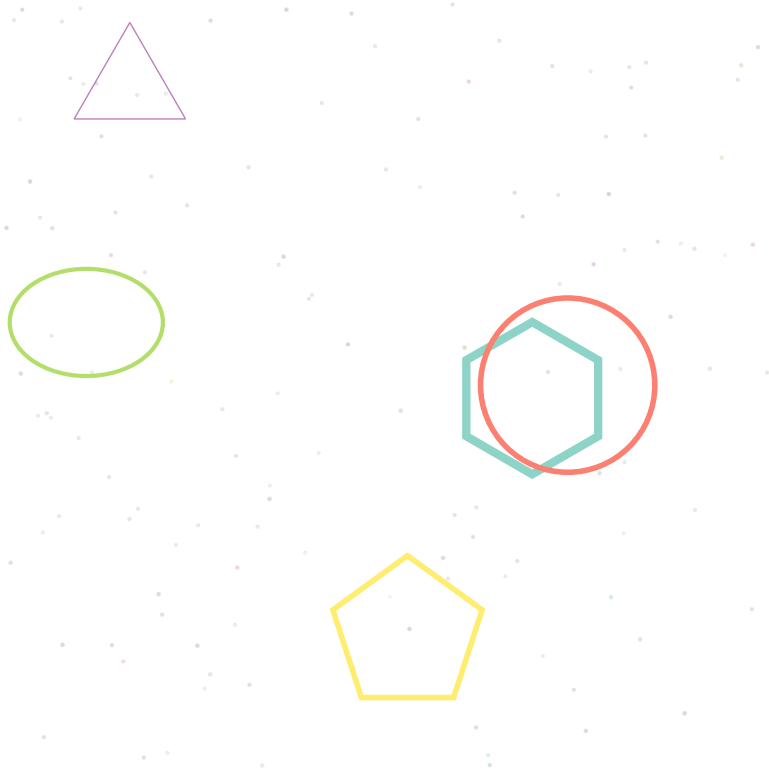[{"shape": "hexagon", "thickness": 3, "radius": 0.49, "center": [0.691, 0.483]}, {"shape": "circle", "thickness": 2, "radius": 0.57, "center": [0.737, 0.5]}, {"shape": "oval", "thickness": 1.5, "radius": 0.5, "center": [0.112, 0.581]}, {"shape": "triangle", "thickness": 0.5, "radius": 0.42, "center": [0.169, 0.887]}, {"shape": "pentagon", "thickness": 2, "radius": 0.51, "center": [0.529, 0.177]}]